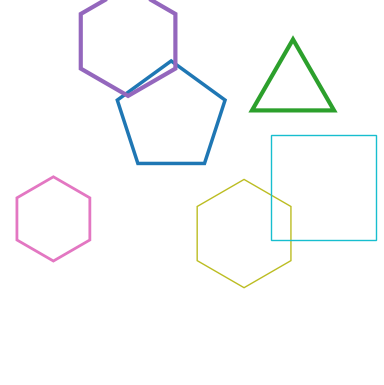[{"shape": "pentagon", "thickness": 2.5, "radius": 0.74, "center": [0.445, 0.695]}, {"shape": "triangle", "thickness": 3, "radius": 0.61, "center": [0.761, 0.775]}, {"shape": "hexagon", "thickness": 3, "radius": 0.71, "center": [0.333, 0.893]}, {"shape": "hexagon", "thickness": 2, "radius": 0.55, "center": [0.139, 0.431]}, {"shape": "hexagon", "thickness": 1, "radius": 0.7, "center": [0.634, 0.393]}, {"shape": "square", "thickness": 1, "radius": 0.68, "center": [0.84, 0.513]}]